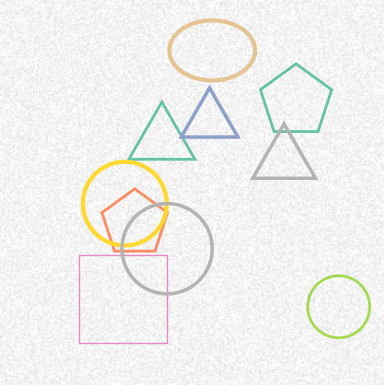[{"shape": "pentagon", "thickness": 2, "radius": 0.49, "center": [0.769, 0.737]}, {"shape": "triangle", "thickness": 2, "radius": 0.5, "center": [0.42, 0.636]}, {"shape": "pentagon", "thickness": 2, "radius": 0.45, "center": [0.35, 0.42]}, {"shape": "triangle", "thickness": 2.5, "radius": 0.42, "center": [0.544, 0.687]}, {"shape": "square", "thickness": 1, "radius": 0.57, "center": [0.32, 0.223]}, {"shape": "circle", "thickness": 2, "radius": 0.4, "center": [0.88, 0.203]}, {"shape": "circle", "thickness": 3, "radius": 0.54, "center": [0.324, 0.471]}, {"shape": "oval", "thickness": 3, "radius": 0.56, "center": [0.551, 0.869]}, {"shape": "circle", "thickness": 2.5, "radius": 0.59, "center": [0.434, 0.354]}, {"shape": "triangle", "thickness": 2.5, "radius": 0.47, "center": [0.738, 0.584]}]